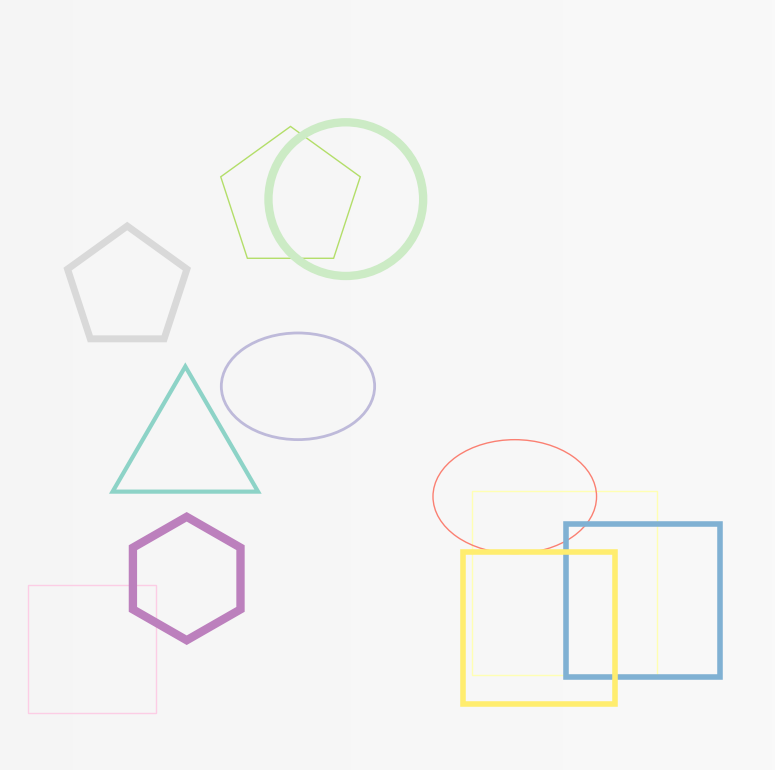[{"shape": "triangle", "thickness": 1.5, "radius": 0.54, "center": [0.239, 0.416]}, {"shape": "square", "thickness": 0.5, "radius": 0.6, "center": [0.729, 0.243]}, {"shape": "oval", "thickness": 1, "radius": 0.49, "center": [0.384, 0.498]}, {"shape": "oval", "thickness": 0.5, "radius": 0.53, "center": [0.664, 0.355]}, {"shape": "square", "thickness": 2, "radius": 0.5, "center": [0.83, 0.221]}, {"shape": "pentagon", "thickness": 0.5, "radius": 0.47, "center": [0.375, 0.741]}, {"shape": "square", "thickness": 0.5, "radius": 0.42, "center": [0.119, 0.157]}, {"shape": "pentagon", "thickness": 2.5, "radius": 0.4, "center": [0.164, 0.625]}, {"shape": "hexagon", "thickness": 3, "radius": 0.4, "center": [0.241, 0.249]}, {"shape": "circle", "thickness": 3, "radius": 0.5, "center": [0.446, 0.741]}, {"shape": "square", "thickness": 2, "radius": 0.49, "center": [0.696, 0.185]}]